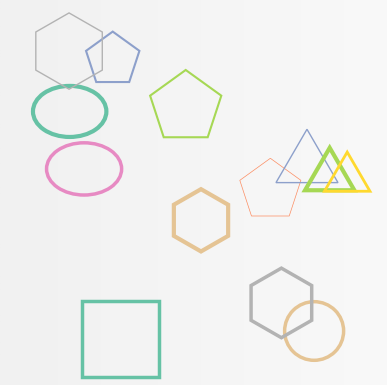[{"shape": "square", "thickness": 2.5, "radius": 0.5, "center": [0.311, 0.12]}, {"shape": "oval", "thickness": 3, "radius": 0.47, "center": [0.18, 0.711]}, {"shape": "pentagon", "thickness": 0.5, "radius": 0.41, "center": [0.698, 0.506]}, {"shape": "triangle", "thickness": 1, "radius": 0.46, "center": [0.792, 0.572]}, {"shape": "pentagon", "thickness": 1.5, "radius": 0.36, "center": [0.291, 0.846]}, {"shape": "oval", "thickness": 2.5, "radius": 0.48, "center": [0.217, 0.561]}, {"shape": "pentagon", "thickness": 1.5, "radius": 0.48, "center": [0.479, 0.722]}, {"shape": "triangle", "thickness": 3, "radius": 0.37, "center": [0.851, 0.543]}, {"shape": "triangle", "thickness": 2, "radius": 0.34, "center": [0.896, 0.537]}, {"shape": "circle", "thickness": 2.5, "radius": 0.38, "center": [0.811, 0.14]}, {"shape": "hexagon", "thickness": 3, "radius": 0.4, "center": [0.519, 0.428]}, {"shape": "hexagon", "thickness": 1, "radius": 0.5, "center": [0.178, 0.867]}, {"shape": "hexagon", "thickness": 2.5, "radius": 0.45, "center": [0.726, 0.213]}]